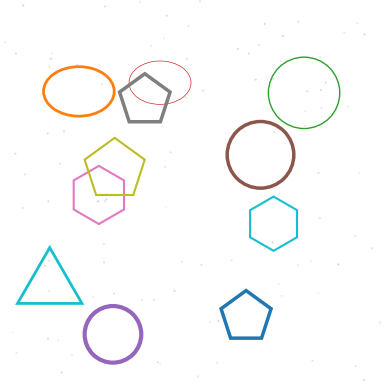[{"shape": "pentagon", "thickness": 2.5, "radius": 0.34, "center": [0.639, 0.177]}, {"shape": "oval", "thickness": 2, "radius": 0.46, "center": [0.205, 0.763]}, {"shape": "circle", "thickness": 1, "radius": 0.46, "center": [0.79, 0.759]}, {"shape": "oval", "thickness": 0.5, "radius": 0.4, "center": [0.416, 0.785]}, {"shape": "circle", "thickness": 3, "radius": 0.37, "center": [0.293, 0.132]}, {"shape": "circle", "thickness": 2.5, "radius": 0.43, "center": [0.677, 0.598]}, {"shape": "hexagon", "thickness": 1.5, "radius": 0.38, "center": [0.257, 0.494]}, {"shape": "pentagon", "thickness": 2.5, "radius": 0.34, "center": [0.376, 0.74]}, {"shape": "pentagon", "thickness": 1.5, "radius": 0.41, "center": [0.298, 0.56]}, {"shape": "triangle", "thickness": 2, "radius": 0.48, "center": [0.129, 0.26]}, {"shape": "hexagon", "thickness": 1.5, "radius": 0.35, "center": [0.711, 0.419]}]